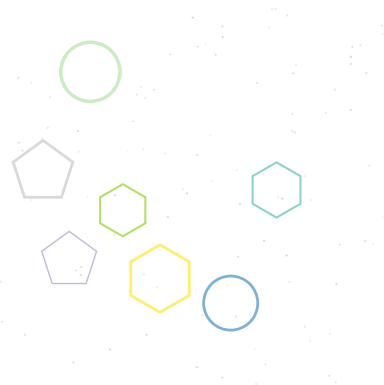[{"shape": "hexagon", "thickness": 1.5, "radius": 0.36, "center": [0.718, 0.507]}, {"shape": "pentagon", "thickness": 1, "radius": 0.37, "center": [0.18, 0.324]}, {"shape": "circle", "thickness": 2, "radius": 0.35, "center": [0.599, 0.213]}, {"shape": "hexagon", "thickness": 1.5, "radius": 0.34, "center": [0.319, 0.454]}, {"shape": "pentagon", "thickness": 2, "radius": 0.41, "center": [0.112, 0.554]}, {"shape": "circle", "thickness": 2.5, "radius": 0.38, "center": [0.235, 0.813]}, {"shape": "hexagon", "thickness": 2, "radius": 0.44, "center": [0.416, 0.276]}]